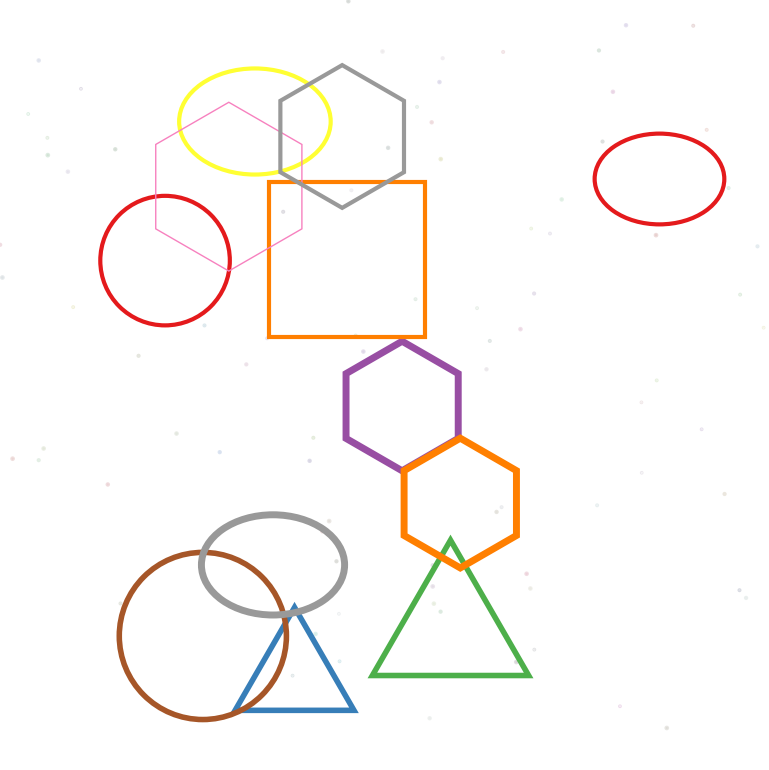[{"shape": "oval", "thickness": 1.5, "radius": 0.42, "center": [0.856, 0.768]}, {"shape": "circle", "thickness": 1.5, "radius": 0.42, "center": [0.214, 0.662]}, {"shape": "triangle", "thickness": 2, "radius": 0.45, "center": [0.383, 0.122]}, {"shape": "triangle", "thickness": 2, "radius": 0.59, "center": [0.585, 0.181]}, {"shape": "hexagon", "thickness": 2.5, "radius": 0.42, "center": [0.522, 0.473]}, {"shape": "square", "thickness": 1.5, "radius": 0.51, "center": [0.451, 0.663]}, {"shape": "hexagon", "thickness": 2.5, "radius": 0.42, "center": [0.598, 0.347]}, {"shape": "oval", "thickness": 1.5, "radius": 0.49, "center": [0.331, 0.842]}, {"shape": "circle", "thickness": 2, "radius": 0.54, "center": [0.263, 0.174]}, {"shape": "hexagon", "thickness": 0.5, "radius": 0.55, "center": [0.297, 0.758]}, {"shape": "oval", "thickness": 2.5, "radius": 0.46, "center": [0.355, 0.266]}, {"shape": "hexagon", "thickness": 1.5, "radius": 0.46, "center": [0.444, 0.823]}]